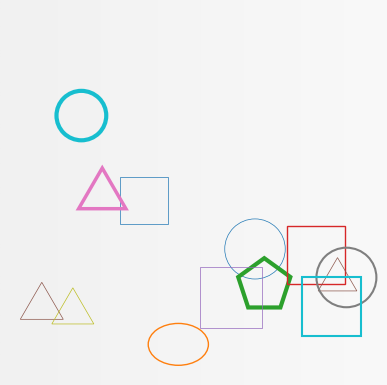[{"shape": "circle", "thickness": 0.5, "radius": 0.39, "center": [0.658, 0.353]}, {"shape": "square", "thickness": 0.5, "radius": 0.31, "center": [0.371, 0.479]}, {"shape": "oval", "thickness": 1, "radius": 0.39, "center": [0.46, 0.106]}, {"shape": "pentagon", "thickness": 3, "radius": 0.35, "center": [0.682, 0.259]}, {"shape": "square", "thickness": 1, "radius": 0.38, "center": [0.816, 0.338]}, {"shape": "square", "thickness": 0.5, "radius": 0.4, "center": [0.597, 0.228]}, {"shape": "triangle", "thickness": 0.5, "radius": 0.32, "center": [0.108, 0.203]}, {"shape": "triangle", "thickness": 0.5, "radius": 0.29, "center": [0.871, 0.273]}, {"shape": "triangle", "thickness": 2.5, "radius": 0.35, "center": [0.264, 0.493]}, {"shape": "circle", "thickness": 1.5, "radius": 0.39, "center": [0.894, 0.279]}, {"shape": "triangle", "thickness": 0.5, "radius": 0.31, "center": [0.188, 0.19]}, {"shape": "square", "thickness": 1.5, "radius": 0.38, "center": [0.855, 0.205]}, {"shape": "circle", "thickness": 3, "radius": 0.32, "center": [0.21, 0.7]}]